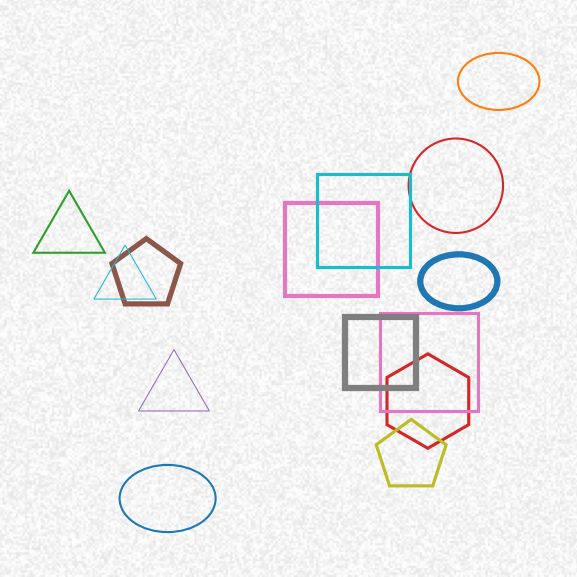[{"shape": "oval", "thickness": 1, "radius": 0.42, "center": [0.29, 0.136]}, {"shape": "oval", "thickness": 3, "radius": 0.33, "center": [0.794, 0.512]}, {"shape": "oval", "thickness": 1, "radius": 0.35, "center": [0.864, 0.858]}, {"shape": "triangle", "thickness": 1, "radius": 0.36, "center": [0.12, 0.597]}, {"shape": "hexagon", "thickness": 1.5, "radius": 0.41, "center": [0.741, 0.305]}, {"shape": "circle", "thickness": 1, "radius": 0.41, "center": [0.789, 0.678]}, {"shape": "triangle", "thickness": 0.5, "radius": 0.35, "center": [0.301, 0.323]}, {"shape": "pentagon", "thickness": 2.5, "radius": 0.31, "center": [0.253, 0.523]}, {"shape": "square", "thickness": 2, "radius": 0.41, "center": [0.574, 0.567]}, {"shape": "square", "thickness": 1.5, "radius": 0.43, "center": [0.743, 0.373]}, {"shape": "square", "thickness": 3, "radius": 0.31, "center": [0.659, 0.389]}, {"shape": "pentagon", "thickness": 1.5, "radius": 0.32, "center": [0.712, 0.209]}, {"shape": "square", "thickness": 1.5, "radius": 0.4, "center": [0.63, 0.617]}, {"shape": "triangle", "thickness": 0.5, "radius": 0.31, "center": [0.217, 0.512]}]